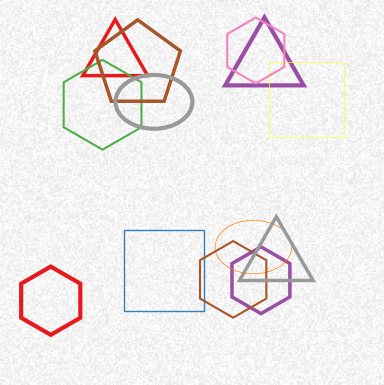[{"shape": "triangle", "thickness": 2.5, "radius": 0.49, "center": [0.299, 0.852]}, {"shape": "hexagon", "thickness": 3, "radius": 0.44, "center": [0.132, 0.219]}, {"shape": "square", "thickness": 1, "radius": 0.52, "center": [0.425, 0.297]}, {"shape": "hexagon", "thickness": 1.5, "radius": 0.58, "center": [0.266, 0.728]}, {"shape": "triangle", "thickness": 3, "radius": 0.59, "center": [0.687, 0.837]}, {"shape": "hexagon", "thickness": 2.5, "radius": 0.43, "center": [0.678, 0.272]}, {"shape": "oval", "thickness": 0.5, "radius": 0.5, "center": [0.658, 0.358]}, {"shape": "square", "thickness": 0.5, "radius": 0.49, "center": [0.795, 0.741]}, {"shape": "hexagon", "thickness": 1.5, "radius": 0.5, "center": [0.606, 0.274]}, {"shape": "pentagon", "thickness": 2.5, "radius": 0.58, "center": [0.358, 0.832]}, {"shape": "hexagon", "thickness": 1.5, "radius": 0.43, "center": [0.664, 0.869]}, {"shape": "oval", "thickness": 3, "radius": 0.5, "center": [0.4, 0.736]}, {"shape": "triangle", "thickness": 2.5, "radius": 0.55, "center": [0.718, 0.327]}]